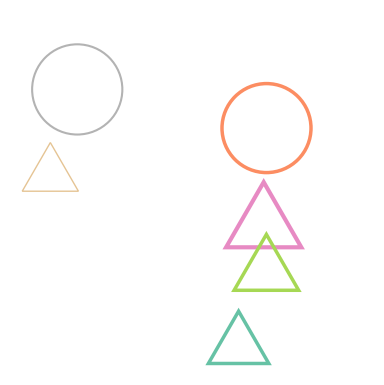[{"shape": "triangle", "thickness": 2.5, "radius": 0.45, "center": [0.62, 0.101]}, {"shape": "circle", "thickness": 2.5, "radius": 0.58, "center": [0.692, 0.667]}, {"shape": "triangle", "thickness": 3, "radius": 0.56, "center": [0.685, 0.414]}, {"shape": "triangle", "thickness": 2.5, "radius": 0.48, "center": [0.692, 0.294]}, {"shape": "triangle", "thickness": 1, "radius": 0.42, "center": [0.131, 0.545]}, {"shape": "circle", "thickness": 1.5, "radius": 0.59, "center": [0.201, 0.768]}]